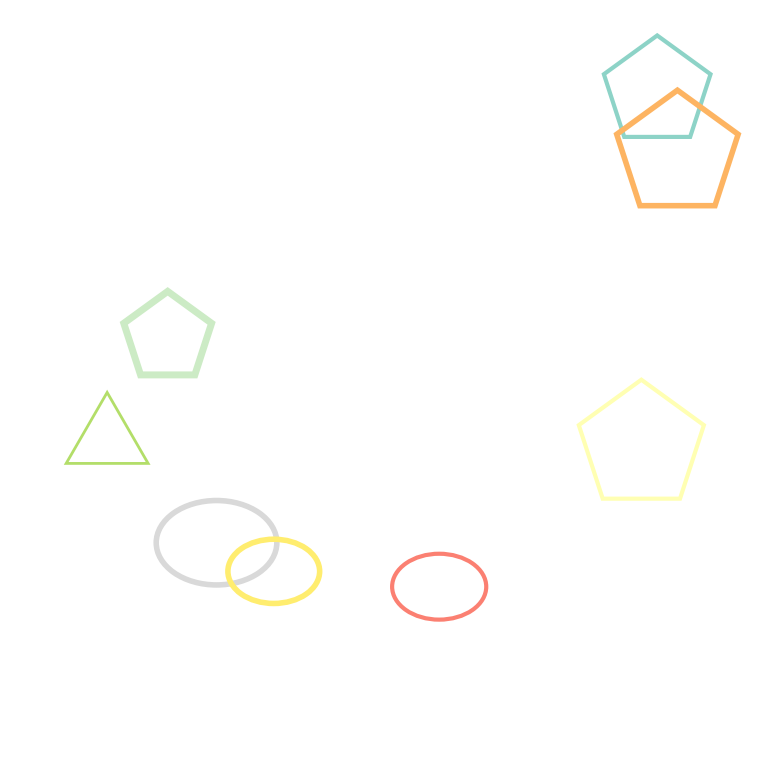[{"shape": "pentagon", "thickness": 1.5, "radius": 0.36, "center": [0.854, 0.881]}, {"shape": "pentagon", "thickness": 1.5, "radius": 0.43, "center": [0.833, 0.421]}, {"shape": "oval", "thickness": 1.5, "radius": 0.31, "center": [0.57, 0.238]}, {"shape": "pentagon", "thickness": 2, "radius": 0.41, "center": [0.88, 0.8]}, {"shape": "triangle", "thickness": 1, "radius": 0.31, "center": [0.139, 0.429]}, {"shape": "oval", "thickness": 2, "radius": 0.39, "center": [0.281, 0.295]}, {"shape": "pentagon", "thickness": 2.5, "radius": 0.3, "center": [0.218, 0.562]}, {"shape": "oval", "thickness": 2, "radius": 0.3, "center": [0.356, 0.258]}]